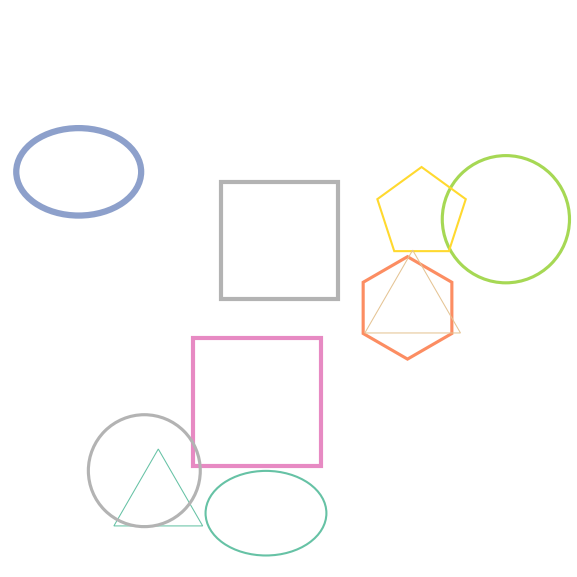[{"shape": "oval", "thickness": 1, "radius": 0.52, "center": [0.461, 0.111]}, {"shape": "triangle", "thickness": 0.5, "radius": 0.44, "center": [0.274, 0.133]}, {"shape": "hexagon", "thickness": 1.5, "radius": 0.44, "center": [0.706, 0.466]}, {"shape": "oval", "thickness": 3, "radius": 0.54, "center": [0.136, 0.702]}, {"shape": "square", "thickness": 2, "radius": 0.56, "center": [0.445, 0.303]}, {"shape": "circle", "thickness": 1.5, "radius": 0.55, "center": [0.876, 0.62]}, {"shape": "pentagon", "thickness": 1, "radius": 0.4, "center": [0.73, 0.629]}, {"shape": "triangle", "thickness": 0.5, "radius": 0.48, "center": [0.715, 0.47]}, {"shape": "circle", "thickness": 1.5, "radius": 0.48, "center": [0.25, 0.184]}, {"shape": "square", "thickness": 2, "radius": 0.51, "center": [0.484, 0.583]}]